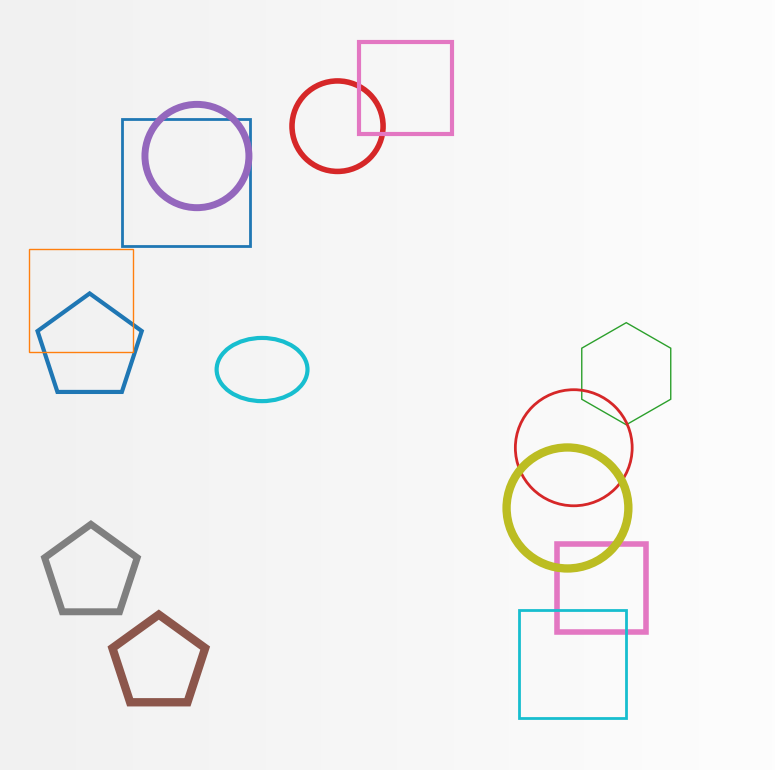[{"shape": "square", "thickness": 1, "radius": 0.41, "center": [0.24, 0.763]}, {"shape": "pentagon", "thickness": 1.5, "radius": 0.35, "center": [0.116, 0.548]}, {"shape": "square", "thickness": 0.5, "radius": 0.34, "center": [0.104, 0.61]}, {"shape": "hexagon", "thickness": 0.5, "radius": 0.33, "center": [0.808, 0.515]}, {"shape": "circle", "thickness": 2, "radius": 0.29, "center": [0.436, 0.836]}, {"shape": "circle", "thickness": 1, "radius": 0.38, "center": [0.74, 0.419]}, {"shape": "circle", "thickness": 2.5, "radius": 0.34, "center": [0.254, 0.797]}, {"shape": "pentagon", "thickness": 3, "radius": 0.31, "center": [0.205, 0.139]}, {"shape": "square", "thickness": 2, "radius": 0.29, "center": [0.776, 0.236]}, {"shape": "square", "thickness": 1.5, "radius": 0.3, "center": [0.523, 0.885]}, {"shape": "pentagon", "thickness": 2.5, "radius": 0.31, "center": [0.117, 0.256]}, {"shape": "circle", "thickness": 3, "radius": 0.39, "center": [0.732, 0.34]}, {"shape": "oval", "thickness": 1.5, "radius": 0.29, "center": [0.338, 0.52]}, {"shape": "square", "thickness": 1, "radius": 0.35, "center": [0.739, 0.138]}]